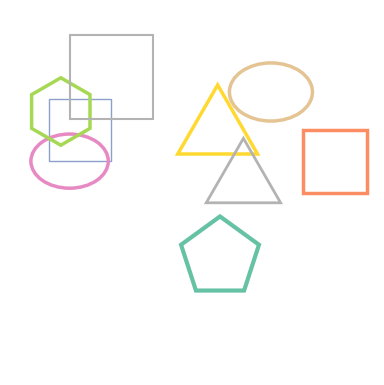[{"shape": "pentagon", "thickness": 3, "radius": 0.53, "center": [0.571, 0.331]}, {"shape": "square", "thickness": 2.5, "radius": 0.41, "center": [0.87, 0.581]}, {"shape": "square", "thickness": 1, "radius": 0.4, "center": [0.207, 0.662]}, {"shape": "oval", "thickness": 2.5, "radius": 0.5, "center": [0.181, 0.581]}, {"shape": "hexagon", "thickness": 2.5, "radius": 0.44, "center": [0.158, 0.71]}, {"shape": "triangle", "thickness": 2.5, "radius": 0.6, "center": [0.565, 0.66]}, {"shape": "oval", "thickness": 2.5, "radius": 0.54, "center": [0.704, 0.761]}, {"shape": "triangle", "thickness": 2, "radius": 0.56, "center": [0.632, 0.529]}, {"shape": "square", "thickness": 1.5, "radius": 0.54, "center": [0.29, 0.8]}]